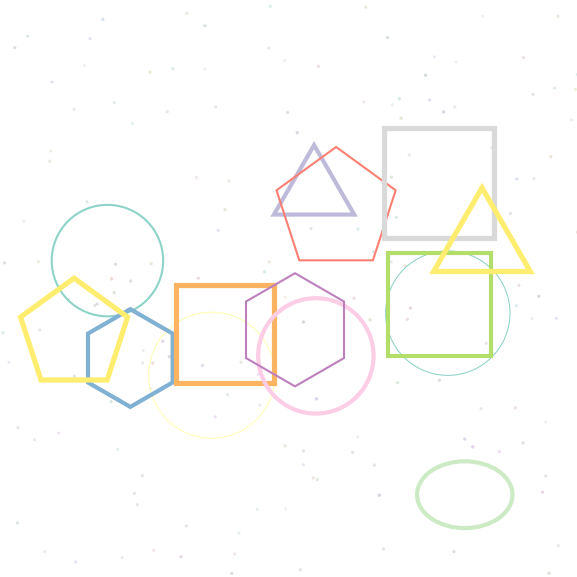[{"shape": "circle", "thickness": 0.5, "radius": 0.54, "center": [0.775, 0.457]}, {"shape": "circle", "thickness": 1, "radius": 0.48, "center": [0.186, 0.548]}, {"shape": "circle", "thickness": 0.5, "radius": 0.55, "center": [0.367, 0.349]}, {"shape": "triangle", "thickness": 2, "radius": 0.4, "center": [0.544, 0.668]}, {"shape": "pentagon", "thickness": 1, "radius": 0.54, "center": [0.582, 0.636]}, {"shape": "hexagon", "thickness": 2, "radius": 0.42, "center": [0.226, 0.379]}, {"shape": "square", "thickness": 2.5, "radius": 0.42, "center": [0.39, 0.42]}, {"shape": "square", "thickness": 2, "radius": 0.45, "center": [0.762, 0.472]}, {"shape": "circle", "thickness": 2, "radius": 0.5, "center": [0.547, 0.383]}, {"shape": "square", "thickness": 2.5, "radius": 0.48, "center": [0.76, 0.682]}, {"shape": "hexagon", "thickness": 1, "radius": 0.49, "center": [0.511, 0.428]}, {"shape": "oval", "thickness": 2, "radius": 0.41, "center": [0.805, 0.142]}, {"shape": "triangle", "thickness": 2.5, "radius": 0.48, "center": [0.835, 0.577]}, {"shape": "pentagon", "thickness": 2.5, "radius": 0.49, "center": [0.128, 0.42]}]